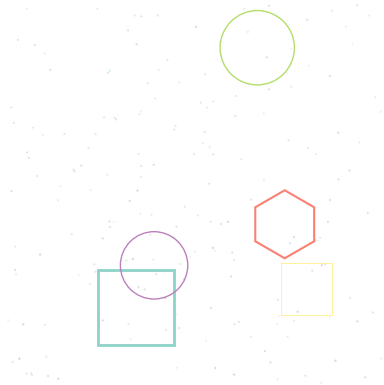[{"shape": "square", "thickness": 2, "radius": 0.49, "center": [0.353, 0.201]}, {"shape": "hexagon", "thickness": 1.5, "radius": 0.44, "center": [0.74, 0.417]}, {"shape": "circle", "thickness": 1, "radius": 0.48, "center": [0.668, 0.876]}, {"shape": "circle", "thickness": 1, "radius": 0.44, "center": [0.4, 0.311]}, {"shape": "square", "thickness": 0.5, "radius": 0.34, "center": [0.796, 0.249]}]